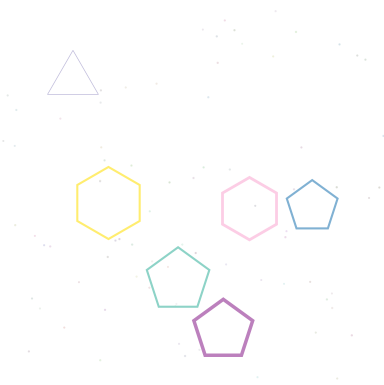[{"shape": "pentagon", "thickness": 1.5, "radius": 0.43, "center": [0.463, 0.272]}, {"shape": "triangle", "thickness": 0.5, "radius": 0.38, "center": [0.19, 0.793]}, {"shape": "pentagon", "thickness": 1.5, "radius": 0.35, "center": [0.811, 0.463]}, {"shape": "hexagon", "thickness": 2, "radius": 0.41, "center": [0.648, 0.458]}, {"shape": "pentagon", "thickness": 2.5, "radius": 0.4, "center": [0.58, 0.142]}, {"shape": "hexagon", "thickness": 1.5, "radius": 0.47, "center": [0.282, 0.473]}]